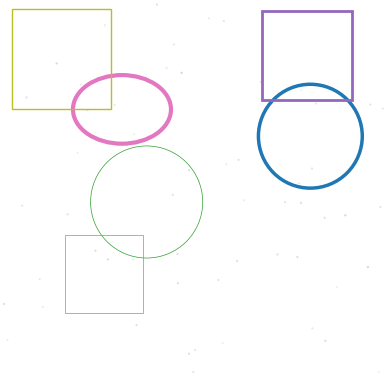[{"shape": "circle", "thickness": 2.5, "radius": 0.67, "center": [0.806, 0.646]}, {"shape": "circle", "thickness": 0.5, "radius": 0.73, "center": [0.381, 0.475]}, {"shape": "square", "thickness": 2, "radius": 0.58, "center": [0.797, 0.855]}, {"shape": "oval", "thickness": 3, "radius": 0.64, "center": [0.317, 0.716]}, {"shape": "square", "thickness": 1, "radius": 0.65, "center": [0.16, 0.846]}, {"shape": "square", "thickness": 0.5, "radius": 0.51, "center": [0.271, 0.289]}]